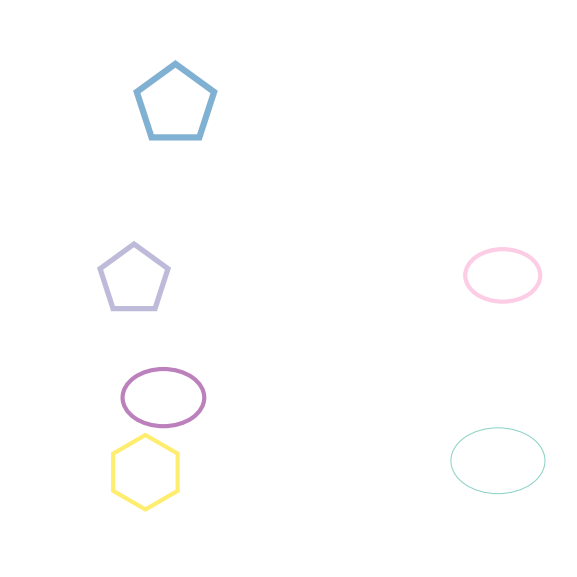[{"shape": "oval", "thickness": 0.5, "radius": 0.41, "center": [0.862, 0.201]}, {"shape": "pentagon", "thickness": 2.5, "radius": 0.31, "center": [0.232, 0.515]}, {"shape": "pentagon", "thickness": 3, "radius": 0.35, "center": [0.304, 0.818]}, {"shape": "oval", "thickness": 2, "radius": 0.32, "center": [0.87, 0.522]}, {"shape": "oval", "thickness": 2, "radius": 0.35, "center": [0.283, 0.311]}, {"shape": "hexagon", "thickness": 2, "radius": 0.32, "center": [0.252, 0.181]}]